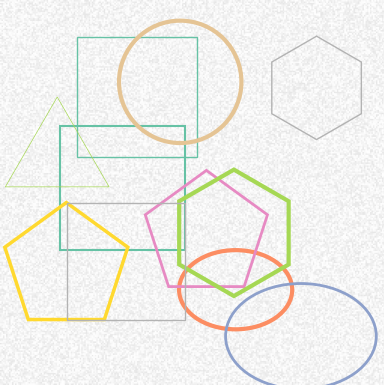[{"shape": "square", "thickness": 1.5, "radius": 0.81, "center": [0.318, 0.512]}, {"shape": "square", "thickness": 1, "radius": 0.78, "center": [0.355, 0.748]}, {"shape": "oval", "thickness": 3, "radius": 0.73, "center": [0.612, 0.247]}, {"shape": "oval", "thickness": 2, "radius": 0.98, "center": [0.782, 0.127]}, {"shape": "pentagon", "thickness": 2, "radius": 0.83, "center": [0.536, 0.391]}, {"shape": "hexagon", "thickness": 3, "radius": 0.82, "center": [0.608, 0.395]}, {"shape": "triangle", "thickness": 0.5, "radius": 0.78, "center": [0.149, 0.592]}, {"shape": "pentagon", "thickness": 2.5, "radius": 0.84, "center": [0.172, 0.306]}, {"shape": "circle", "thickness": 3, "radius": 0.79, "center": [0.468, 0.787]}, {"shape": "square", "thickness": 1, "radius": 0.76, "center": [0.327, 0.321]}, {"shape": "hexagon", "thickness": 1, "radius": 0.67, "center": [0.822, 0.772]}]